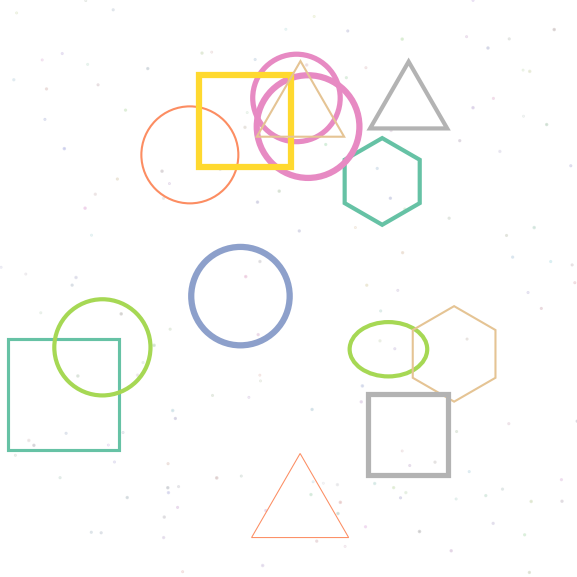[{"shape": "hexagon", "thickness": 2, "radius": 0.38, "center": [0.662, 0.685]}, {"shape": "square", "thickness": 1.5, "radius": 0.48, "center": [0.11, 0.316]}, {"shape": "triangle", "thickness": 0.5, "radius": 0.49, "center": [0.52, 0.117]}, {"shape": "circle", "thickness": 1, "radius": 0.42, "center": [0.329, 0.731]}, {"shape": "circle", "thickness": 3, "radius": 0.43, "center": [0.416, 0.486]}, {"shape": "circle", "thickness": 2.5, "radius": 0.38, "center": [0.513, 0.83]}, {"shape": "circle", "thickness": 3, "radius": 0.44, "center": [0.533, 0.78]}, {"shape": "circle", "thickness": 2, "radius": 0.42, "center": [0.177, 0.398]}, {"shape": "oval", "thickness": 2, "radius": 0.34, "center": [0.673, 0.394]}, {"shape": "square", "thickness": 3, "radius": 0.4, "center": [0.424, 0.79]}, {"shape": "triangle", "thickness": 1, "radius": 0.44, "center": [0.52, 0.806]}, {"shape": "hexagon", "thickness": 1, "radius": 0.41, "center": [0.786, 0.386]}, {"shape": "triangle", "thickness": 2, "radius": 0.39, "center": [0.708, 0.815]}, {"shape": "square", "thickness": 2.5, "radius": 0.35, "center": [0.706, 0.246]}]